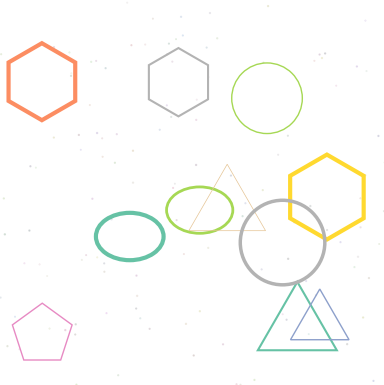[{"shape": "oval", "thickness": 3, "radius": 0.44, "center": [0.337, 0.386]}, {"shape": "triangle", "thickness": 1.5, "radius": 0.59, "center": [0.772, 0.149]}, {"shape": "hexagon", "thickness": 3, "radius": 0.5, "center": [0.109, 0.788]}, {"shape": "triangle", "thickness": 1, "radius": 0.44, "center": [0.831, 0.161]}, {"shape": "pentagon", "thickness": 1, "radius": 0.41, "center": [0.11, 0.131]}, {"shape": "oval", "thickness": 2, "radius": 0.43, "center": [0.519, 0.454]}, {"shape": "circle", "thickness": 1, "radius": 0.46, "center": [0.694, 0.745]}, {"shape": "hexagon", "thickness": 3, "radius": 0.55, "center": [0.849, 0.488]}, {"shape": "triangle", "thickness": 0.5, "radius": 0.58, "center": [0.59, 0.458]}, {"shape": "hexagon", "thickness": 1.5, "radius": 0.44, "center": [0.464, 0.786]}, {"shape": "circle", "thickness": 2.5, "radius": 0.55, "center": [0.734, 0.37]}]